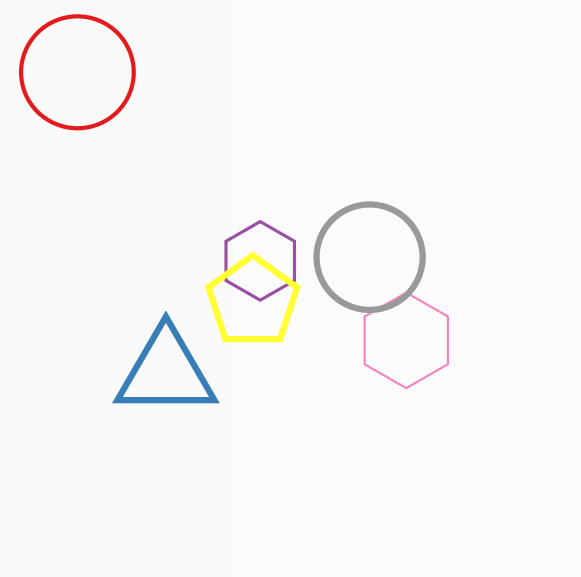[{"shape": "circle", "thickness": 2, "radius": 0.48, "center": [0.133, 0.874]}, {"shape": "triangle", "thickness": 3, "radius": 0.48, "center": [0.285, 0.354]}, {"shape": "hexagon", "thickness": 1.5, "radius": 0.34, "center": [0.448, 0.547]}, {"shape": "pentagon", "thickness": 3, "radius": 0.4, "center": [0.435, 0.477]}, {"shape": "hexagon", "thickness": 1, "radius": 0.41, "center": [0.699, 0.41]}, {"shape": "circle", "thickness": 3, "radius": 0.46, "center": [0.636, 0.554]}]